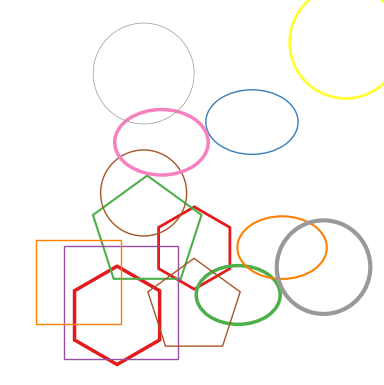[{"shape": "hexagon", "thickness": 2.5, "radius": 0.64, "center": [0.304, 0.181]}, {"shape": "hexagon", "thickness": 2, "radius": 0.53, "center": [0.505, 0.356]}, {"shape": "oval", "thickness": 1, "radius": 0.6, "center": [0.654, 0.683]}, {"shape": "oval", "thickness": 2.5, "radius": 0.54, "center": [0.619, 0.234]}, {"shape": "pentagon", "thickness": 1.5, "radius": 0.74, "center": [0.382, 0.396]}, {"shape": "square", "thickness": 1, "radius": 0.74, "center": [0.314, 0.214]}, {"shape": "square", "thickness": 1, "radius": 0.55, "center": [0.204, 0.267]}, {"shape": "oval", "thickness": 1.5, "radius": 0.58, "center": [0.733, 0.357]}, {"shape": "circle", "thickness": 2, "radius": 0.73, "center": [0.898, 0.89]}, {"shape": "pentagon", "thickness": 1, "radius": 0.63, "center": [0.504, 0.203]}, {"shape": "circle", "thickness": 1, "radius": 0.56, "center": [0.373, 0.499]}, {"shape": "oval", "thickness": 2.5, "radius": 0.61, "center": [0.419, 0.63]}, {"shape": "circle", "thickness": 0.5, "radius": 0.66, "center": [0.373, 0.809]}, {"shape": "circle", "thickness": 3, "radius": 0.61, "center": [0.84, 0.306]}]